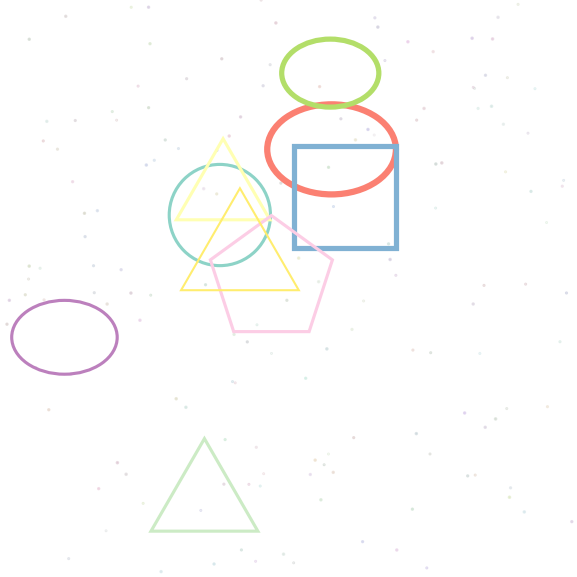[{"shape": "circle", "thickness": 1.5, "radius": 0.44, "center": [0.381, 0.627]}, {"shape": "triangle", "thickness": 1.5, "radius": 0.47, "center": [0.386, 0.665]}, {"shape": "oval", "thickness": 3, "radius": 0.56, "center": [0.574, 0.74]}, {"shape": "square", "thickness": 2.5, "radius": 0.44, "center": [0.597, 0.658]}, {"shape": "oval", "thickness": 2.5, "radius": 0.42, "center": [0.572, 0.873]}, {"shape": "pentagon", "thickness": 1.5, "radius": 0.56, "center": [0.47, 0.515]}, {"shape": "oval", "thickness": 1.5, "radius": 0.46, "center": [0.112, 0.415]}, {"shape": "triangle", "thickness": 1.5, "radius": 0.53, "center": [0.354, 0.133]}, {"shape": "triangle", "thickness": 1, "radius": 0.59, "center": [0.415, 0.555]}]